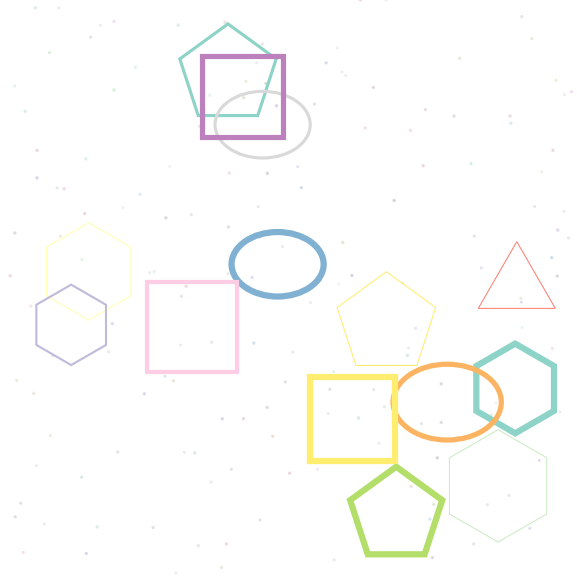[{"shape": "hexagon", "thickness": 3, "radius": 0.39, "center": [0.892, 0.326]}, {"shape": "pentagon", "thickness": 1.5, "radius": 0.44, "center": [0.395, 0.87]}, {"shape": "hexagon", "thickness": 0.5, "radius": 0.42, "center": [0.154, 0.529]}, {"shape": "hexagon", "thickness": 1, "radius": 0.35, "center": [0.123, 0.437]}, {"shape": "triangle", "thickness": 0.5, "radius": 0.39, "center": [0.895, 0.504]}, {"shape": "oval", "thickness": 3, "radius": 0.4, "center": [0.481, 0.542]}, {"shape": "oval", "thickness": 2.5, "radius": 0.47, "center": [0.774, 0.303]}, {"shape": "pentagon", "thickness": 3, "radius": 0.42, "center": [0.686, 0.107]}, {"shape": "square", "thickness": 2, "radius": 0.39, "center": [0.332, 0.433]}, {"shape": "oval", "thickness": 1.5, "radius": 0.41, "center": [0.455, 0.783]}, {"shape": "square", "thickness": 2.5, "radius": 0.35, "center": [0.42, 0.833]}, {"shape": "hexagon", "thickness": 0.5, "radius": 0.49, "center": [0.862, 0.158]}, {"shape": "pentagon", "thickness": 0.5, "radius": 0.45, "center": [0.669, 0.439]}, {"shape": "square", "thickness": 3, "radius": 0.37, "center": [0.61, 0.273]}]